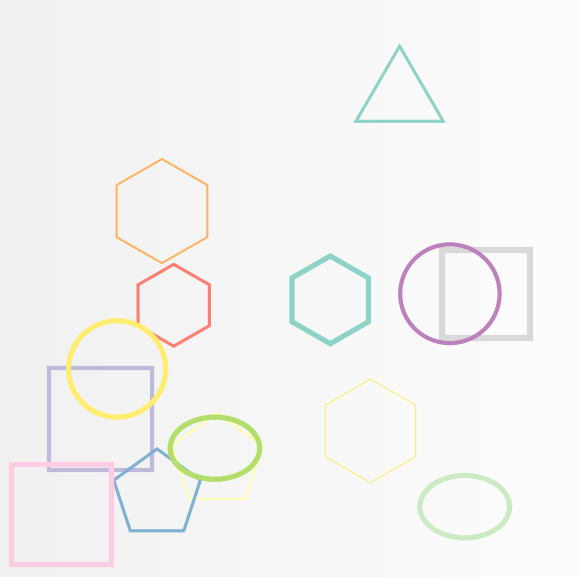[{"shape": "hexagon", "thickness": 2.5, "radius": 0.38, "center": [0.568, 0.48]}, {"shape": "triangle", "thickness": 1.5, "radius": 0.43, "center": [0.687, 0.832]}, {"shape": "pentagon", "thickness": 1, "radius": 0.41, "center": [0.374, 0.202]}, {"shape": "square", "thickness": 2, "radius": 0.44, "center": [0.174, 0.274]}, {"shape": "hexagon", "thickness": 1.5, "radius": 0.35, "center": [0.299, 0.471]}, {"shape": "pentagon", "thickness": 1.5, "radius": 0.39, "center": [0.27, 0.143]}, {"shape": "hexagon", "thickness": 1, "radius": 0.45, "center": [0.279, 0.634]}, {"shape": "oval", "thickness": 2.5, "radius": 0.38, "center": [0.37, 0.223]}, {"shape": "square", "thickness": 2.5, "radius": 0.43, "center": [0.105, 0.109]}, {"shape": "square", "thickness": 3, "radius": 0.38, "center": [0.836, 0.49]}, {"shape": "circle", "thickness": 2, "radius": 0.43, "center": [0.774, 0.491]}, {"shape": "oval", "thickness": 2.5, "radius": 0.39, "center": [0.8, 0.122]}, {"shape": "hexagon", "thickness": 0.5, "radius": 0.45, "center": [0.637, 0.253]}, {"shape": "circle", "thickness": 2.5, "radius": 0.42, "center": [0.201, 0.36]}]